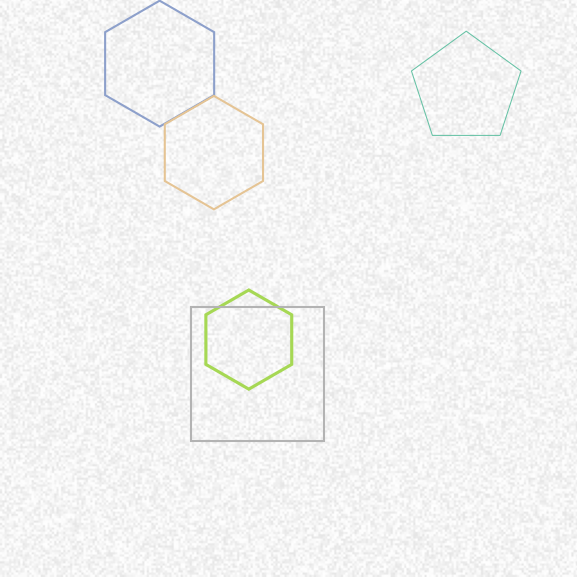[{"shape": "pentagon", "thickness": 0.5, "radius": 0.5, "center": [0.807, 0.845]}, {"shape": "hexagon", "thickness": 1, "radius": 0.55, "center": [0.276, 0.889]}, {"shape": "hexagon", "thickness": 1.5, "radius": 0.43, "center": [0.431, 0.411]}, {"shape": "hexagon", "thickness": 1, "radius": 0.49, "center": [0.37, 0.735]}, {"shape": "square", "thickness": 1, "radius": 0.58, "center": [0.446, 0.352]}]